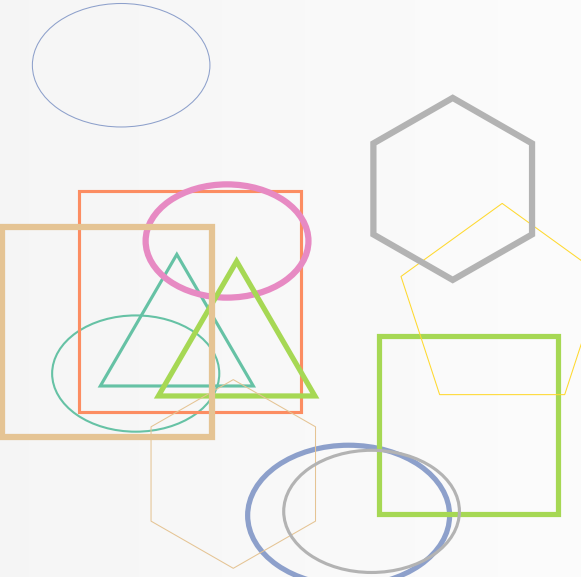[{"shape": "triangle", "thickness": 1.5, "radius": 0.76, "center": [0.304, 0.407]}, {"shape": "oval", "thickness": 1, "radius": 0.72, "center": [0.233, 0.352]}, {"shape": "square", "thickness": 1.5, "radius": 0.95, "center": [0.327, 0.477]}, {"shape": "oval", "thickness": 2.5, "radius": 0.87, "center": [0.6, 0.107]}, {"shape": "oval", "thickness": 0.5, "radius": 0.76, "center": [0.208, 0.886]}, {"shape": "oval", "thickness": 3, "radius": 0.7, "center": [0.391, 0.582]}, {"shape": "triangle", "thickness": 2.5, "radius": 0.78, "center": [0.407, 0.391]}, {"shape": "square", "thickness": 2.5, "radius": 0.77, "center": [0.806, 0.263]}, {"shape": "pentagon", "thickness": 0.5, "radius": 0.92, "center": [0.864, 0.464]}, {"shape": "hexagon", "thickness": 0.5, "radius": 0.82, "center": [0.401, 0.178]}, {"shape": "square", "thickness": 3, "radius": 0.91, "center": [0.184, 0.424]}, {"shape": "hexagon", "thickness": 3, "radius": 0.79, "center": [0.779, 0.672]}, {"shape": "oval", "thickness": 1.5, "radius": 0.76, "center": [0.639, 0.114]}]